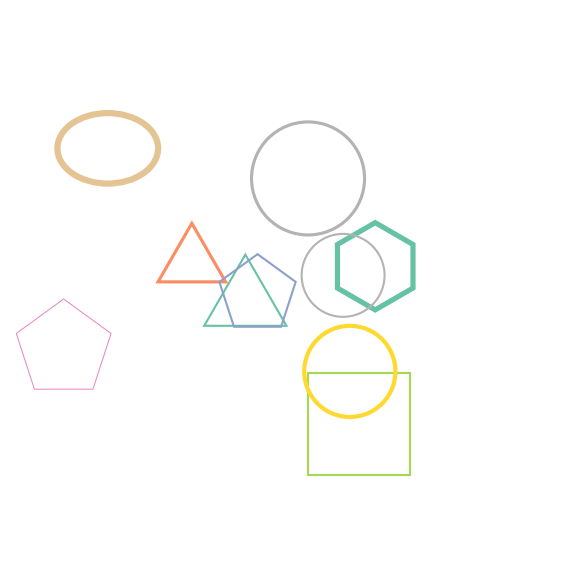[{"shape": "triangle", "thickness": 1, "radius": 0.41, "center": [0.425, 0.476]}, {"shape": "hexagon", "thickness": 2.5, "radius": 0.38, "center": [0.65, 0.538]}, {"shape": "triangle", "thickness": 1.5, "radius": 0.34, "center": [0.332, 0.545]}, {"shape": "pentagon", "thickness": 1, "radius": 0.35, "center": [0.446, 0.49]}, {"shape": "pentagon", "thickness": 0.5, "radius": 0.43, "center": [0.11, 0.395]}, {"shape": "square", "thickness": 1, "radius": 0.44, "center": [0.622, 0.265]}, {"shape": "circle", "thickness": 2, "radius": 0.39, "center": [0.606, 0.356]}, {"shape": "oval", "thickness": 3, "radius": 0.44, "center": [0.187, 0.742]}, {"shape": "circle", "thickness": 1.5, "radius": 0.49, "center": [0.533, 0.69]}, {"shape": "circle", "thickness": 1, "radius": 0.36, "center": [0.594, 0.522]}]